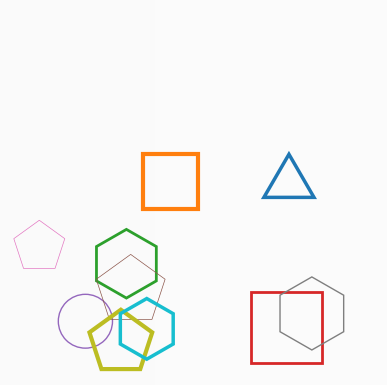[{"shape": "triangle", "thickness": 2.5, "radius": 0.37, "center": [0.746, 0.525]}, {"shape": "square", "thickness": 3, "radius": 0.35, "center": [0.44, 0.529]}, {"shape": "hexagon", "thickness": 2, "radius": 0.45, "center": [0.326, 0.315]}, {"shape": "square", "thickness": 2, "radius": 0.46, "center": [0.74, 0.15]}, {"shape": "circle", "thickness": 1, "radius": 0.35, "center": [0.22, 0.166]}, {"shape": "pentagon", "thickness": 0.5, "radius": 0.47, "center": [0.337, 0.246]}, {"shape": "pentagon", "thickness": 0.5, "radius": 0.35, "center": [0.101, 0.359]}, {"shape": "hexagon", "thickness": 1, "radius": 0.47, "center": [0.805, 0.186]}, {"shape": "pentagon", "thickness": 3, "radius": 0.43, "center": [0.312, 0.11]}, {"shape": "hexagon", "thickness": 2.5, "radius": 0.39, "center": [0.379, 0.146]}]